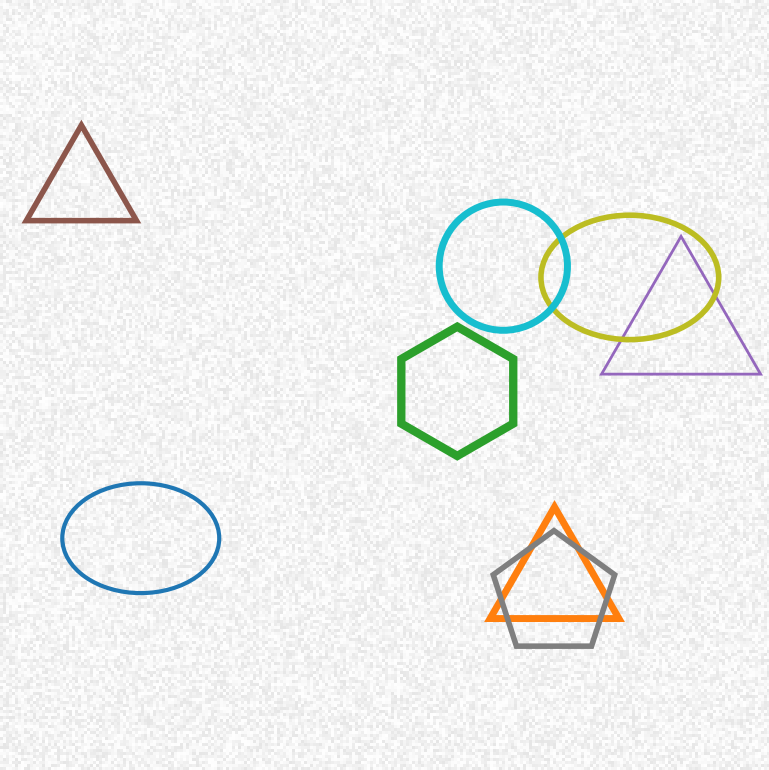[{"shape": "oval", "thickness": 1.5, "radius": 0.51, "center": [0.183, 0.301]}, {"shape": "triangle", "thickness": 2.5, "radius": 0.48, "center": [0.72, 0.245]}, {"shape": "hexagon", "thickness": 3, "radius": 0.42, "center": [0.594, 0.492]}, {"shape": "triangle", "thickness": 1, "radius": 0.6, "center": [0.885, 0.574]}, {"shape": "triangle", "thickness": 2, "radius": 0.41, "center": [0.106, 0.755]}, {"shape": "pentagon", "thickness": 2, "radius": 0.41, "center": [0.719, 0.228]}, {"shape": "oval", "thickness": 2, "radius": 0.58, "center": [0.818, 0.64]}, {"shape": "circle", "thickness": 2.5, "radius": 0.42, "center": [0.654, 0.654]}]